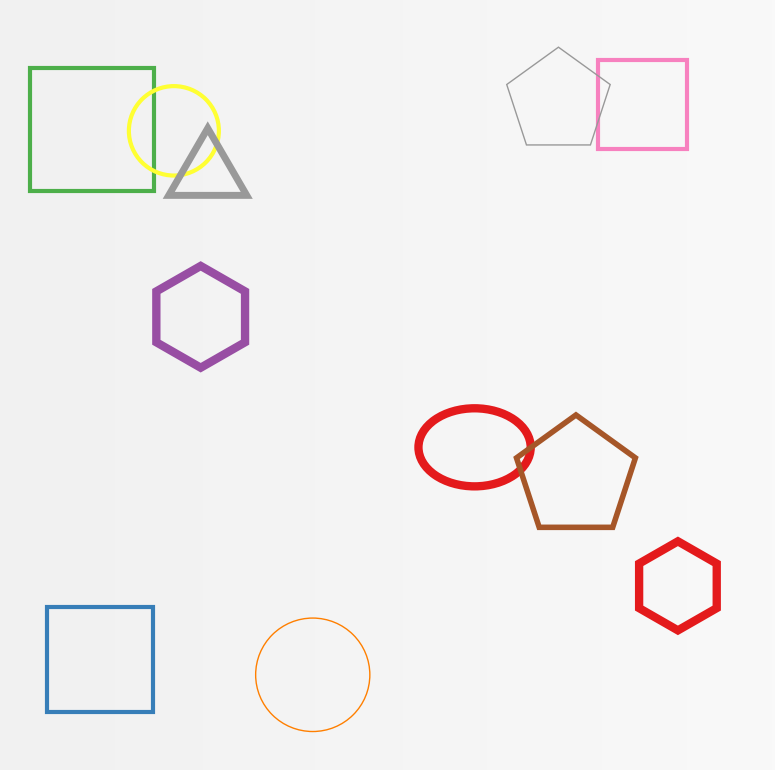[{"shape": "hexagon", "thickness": 3, "radius": 0.29, "center": [0.875, 0.239]}, {"shape": "oval", "thickness": 3, "radius": 0.36, "center": [0.612, 0.419]}, {"shape": "square", "thickness": 1.5, "radius": 0.34, "center": [0.129, 0.144]}, {"shape": "square", "thickness": 1.5, "radius": 0.4, "center": [0.119, 0.832]}, {"shape": "hexagon", "thickness": 3, "radius": 0.33, "center": [0.259, 0.589]}, {"shape": "circle", "thickness": 0.5, "radius": 0.37, "center": [0.404, 0.124]}, {"shape": "circle", "thickness": 1.5, "radius": 0.29, "center": [0.224, 0.83]}, {"shape": "pentagon", "thickness": 2, "radius": 0.4, "center": [0.743, 0.38]}, {"shape": "square", "thickness": 1.5, "radius": 0.29, "center": [0.829, 0.864]}, {"shape": "pentagon", "thickness": 0.5, "radius": 0.35, "center": [0.721, 0.869]}, {"shape": "triangle", "thickness": 2.5, "radius": 0.29, "center": [0.268, 0.775]}]